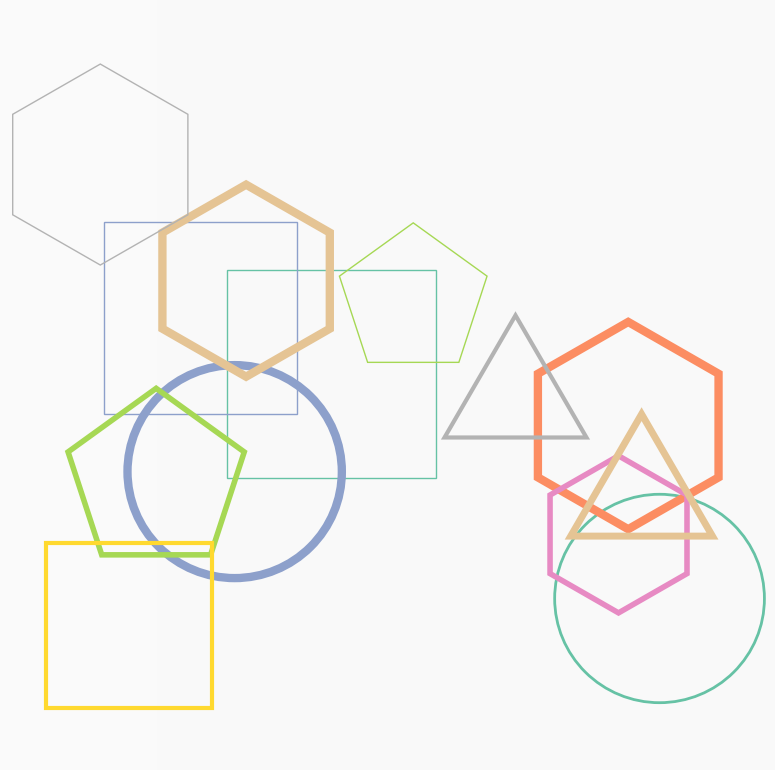[{"shape": "circle", "thickness": 1, "radius": 0.68, "center": [0.851, 0.223]}, {"shape": "square", "thickness": 0.5, "radius": 0.68, "center": [0.427, 0.514]}, {"shape": "hexagon", "thickness": 3, "radius": 0.67, "center": [0.811, 0.447]}, {"shape": "square", "thickness": 0.5, "radius": 0.62, "center": [0.258, 0.588]}, {"shape": "circle", "thickness": 3, "radius": 0.69, "center": [0.303, 0.388]}, {"shape": "hexagon", "thickness": 2, "radius": 0.51, "center": [0.798, 0.306]}, {"shape": "pentagon", "thickness": 0.5, "radius": 0.5, "center": [0.533, 0.61]}, {"shape": "pentagon", "thickness": 2, "radius": 0.6, "center": [0.202, 0.376]}, {"shape": "square", "thickness": 1.5, "radius": 0.54, "center": [0.166, 0.188]}, {"shape": "hexagon", "thickness": 3, "radius": 0.62, "center": [0.318, 0.636]}, {"shape": "triangle", "thickness": 2.5, "radius": 0.53, "center": [0.828, 0.357]}, {"shape": "triangle", "thickness": 1.5, "radius": 0.53, "center": [0.665, 0.485]}, {"shape": "hexagon", "thickness": 0.5, "radius": 0.65, "center": [0.129, 0.786]}]